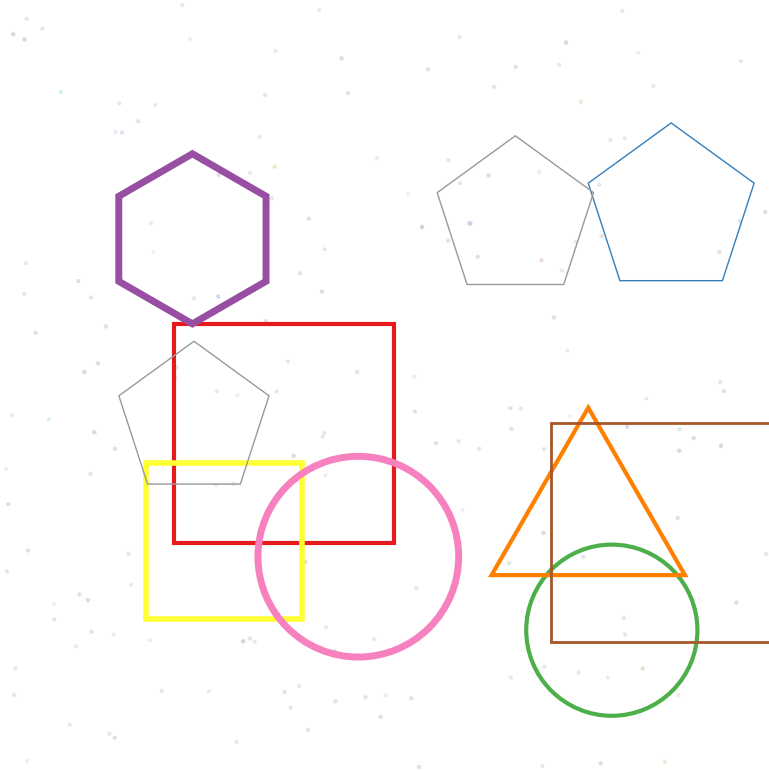[{"shape": "square", "thickness": 1.5, "radius": 0.71, "center": [0.369, 0.437]}, {"shape": "pentagon", "thickness": 0.5, "radius": 0.57, "center": [0.872, 0.727]}, {"shape": "circle", "thickness": 1.5, "radius": 0.56, "center": [0.795, 0.182]}, {"shape": "hexagon", "thickness": 2.5, "radius": 0.55, "center": [0.25, 0.69]}, {"shape": "triangle", "thickness": 1.5, "radius": 0.72, "center": [0.764, 0.326]}, {"shape": "square", "thickness": 2, "radius": 0.5, "center": [0.291, 0.297]}, {"shape": "square", "thickness": 1, "radius": 0.71, "center": [0.858, 0.308]}, {"shape": "circle", "thickness": 2.5, "radius": 0.65, "center": [0.465, 0.277]}, {"shape": "pentagon", "thickness": 0.5, "radius": 0.53, "center": [0.669, 0.717]}, {"shape": "pentagon", "thickness": 0.5, "radius": 0.51, "center": [0.252, 0.454]}]